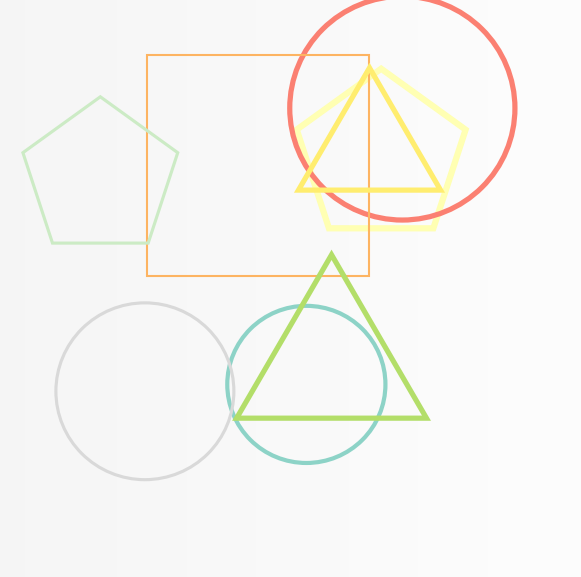[{"shape": "circle", "thickness": 2, "radius": 0.68, "center": [0.527, 0.333]}, {"shape": "pentagon", "thickness": 3, "radius": 0.76, "center": [0.656, 0.727]}, {"shape": "circle", "thickness": 2.5, "radius": 0.97, "center": [0.692, 0.812]}, {"shape": "square", "thickness": 1, "radius": 0.95, "center": [0.444, 0.712]}, {"shape": "triangle", "thickness": 2.5, "radius": 0.94, "center": [0.57, 0.369]}, {"shape": "circle", "thickness": 1.5, "radius": 0.77, "center": [0.249, 0.322]}, {"shape": "pentagon", "thickness": 1.5, "radius": 0.7, "center": [0.173, 0.691]}, {"shape": "triangle", "thickness": 2.5, "radius": 0.71, "center": [0.636, 0.74]}]